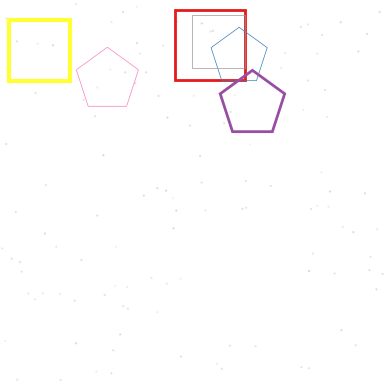[{"shape": "square", "thickness": 2, "radius": 0.46, "center": [0.546, 0.883]}, {"shape": "pentagon", "thickness": 0.5, "radius": 0.38, "center": [0.621, 0.852]}, {"shape": "pentagon", "thickness": 2, "radius": 0.44, "center": [0.656, 0.729]}, {"shape": "square", "thickness": 3, "radius": 0.4, "center": [0.103, 0.868]}, {"shape": "pentagon", "thickness": 0.5, "radius": 0.42, "center": [0.279, 0.793]}, {"shape": "square", "thickness": 0.5, "radius": 0.35, "center": [0.568, 0.892]}]